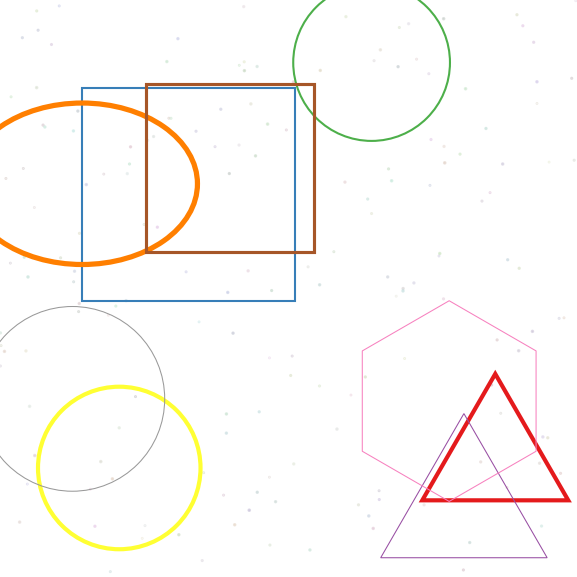[{"shape": "triangle", "thickness": 2, "radius": 0.73, "center": [0.858, 0.206]}, {"shape": "square", "thickness": 1, "radius": 0.92, "center": [0.327, 0.662]}, {"shape": "circle", "thickness": 1, "radius": 0.68, "center": [0.643, 0.891]}, {"shape": "triangle", "thickness": 0.5, "radius": 0.83, "center": [0.803, 0.117]}, {"shape": "oval", "thickness": 2.5, "radius": 1.0, "center": [0.142, 0.681]}, {"shape": "circle", "thickness": 2, "radius": 0.7, "center": [0.207, 0.189]}, {"shape": "square", "thickness": 1.5, "radius": 0.73, "center": [0.398, 0.708]}, {"shape": "hexagon", "thickness": 0.5, "radius": 0.87, "center": [0.778, 0.305]}, {"shape": "circle", "thickness": 0.5, "radius": 0.8, "center": [0.125, 0.308]}]